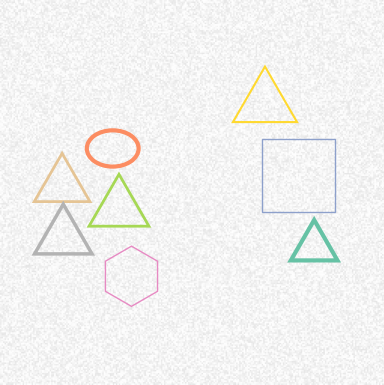[{"shape": "triangle", "thickness": 3, "radius": 0.35, "center": [0.816, 0.359]}, {"shape": "oval", "thickness": 3, "radius": 0.34, "center": [0.293, 0.614]}, {"shape": "square", "thickness": 1, "radius": 0.47, "center": [0.775, 0.544]}, {"shape": "hexagon", "thickness": 1, "radius": 0.39, "center": [0.342, 0.282]}, {"shape": "triangle", "thickness": 2, "radius": 0.45, "center": [0.309, 0.457]}, {"shape": "triangle", "thickness": 1.5, "radius": 0.48, "center": [0.688, 0.731]}, {"shape": "triangle", "thickness": 2, "radius": 0.42, "center": [0.161, 0.518]}, {"shape": "triangle", "thickness": 2.5, "radius": 0.43, "center": [0.164, 0.384]}]